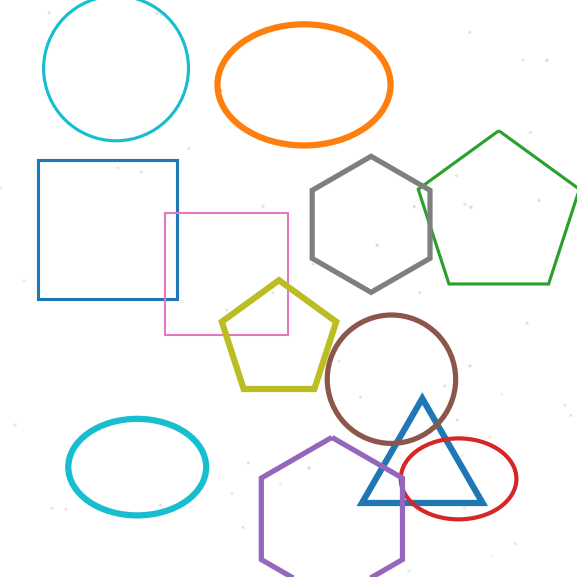[{"shape": "triangle", "thickness": 3, "radius": 0.6, "center": [0.731, 0.188]}, {"shape": "square", "thickness": 1.5, "radius": 0.6, "center": [0.187, 0.602]}, {"shape": "oval", "thickness": 3, "radius": 0.75, "center": [0.526, 0.852]}, {"shape": "pentagon", "thickness": 1.5, "radius": 0.73, "center": [0.864, 0.626]}, {"shape": "oval", "thickness": 2, "radius": 0.5, "center": [0.794, 0.17]}, {"shape": "hexagon", "thickness": 2.5, "radius": 0.71, "center": [0.575, 0.101]}, {"shape": "circle", "thickness": 2.5, "radius": 0.56, "center": [0.678, 0.343]}, {"shape": "square", "thickness": 1, "radius": 0.53, "center": [0.392, 0.525]}, {"shape": "hexagon", "thickness": 2.5, "radius": 0.59, "center": [0.643, 0.611]}, {"shape": "pentagon", "thickness": 3, "radius": 0.52, "center": [0.483, 0.41]}, {"shape": "circle", "thickness": 1.5, "radius": 0.63, "center": [0.201, 0.881]}, {"shape": "oval", "thickness": 3, "radius": 0.6, "center": [0.238, 0.19]}]